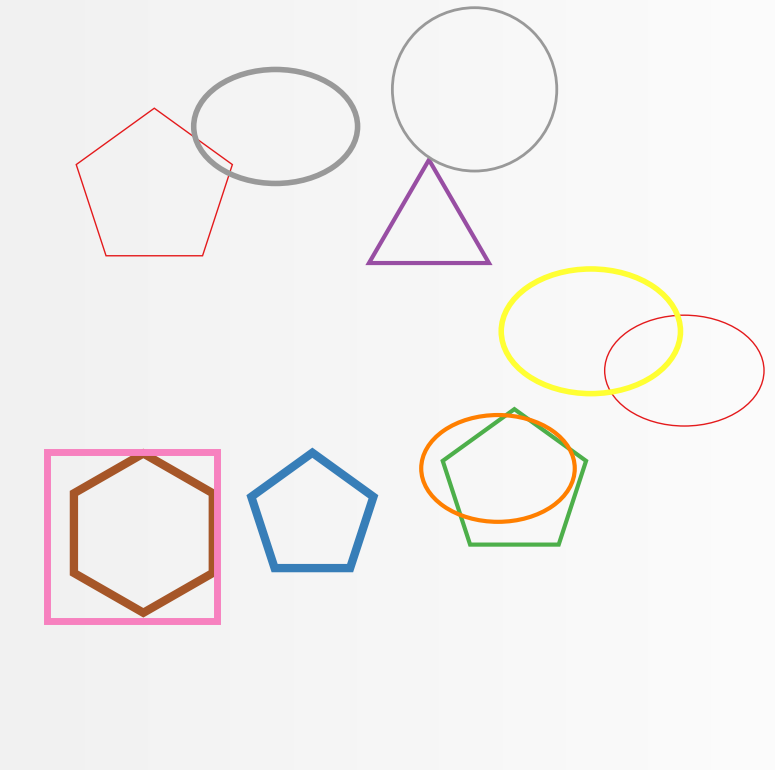[{"shape": "pentagon", "thickness": 0.5, "radius": 0.53, "center": [0.199, 0.754]}, {"shape": "oval", "thickness": 0.5, "radius": 0.51, "center": [0.883, 0.519]}, {"shape": "pentagon", "thickness": 3, "radius": 0.41, "center": [0.403, 0.329]}, {"shape": "pentagon", "thickness": 1.5, "radius": 0.49, "center": [0.664, 0.371]}, {"shape": "triangle", "thickness": 1.5, "radius": 0.45, "center": [0.554, 0.703]}, {"shape": "oval", "thickness": 1.5, "radius": 0.5, "center": [0.643, 0.392]}, {"shape": "oval", "thickness": 2, "radius": 0.58, "center": [0.762, 0.57]}, {"shape": "hexagon", "thickness": 3, "radius": 0.52, "center": [0.185, 0.308]}, {"shape": "square", "thickness": 2.5, "radius": 0.55, "center": [0.17, 0.303]}, {"shape": "circle", "thickness": 1, "radius": 0.53, "center": [0.612, 0.884]}, {"shape": "oval", "thickness": 2, "radius": 0.53, "center": [0.356, 0.836]}]